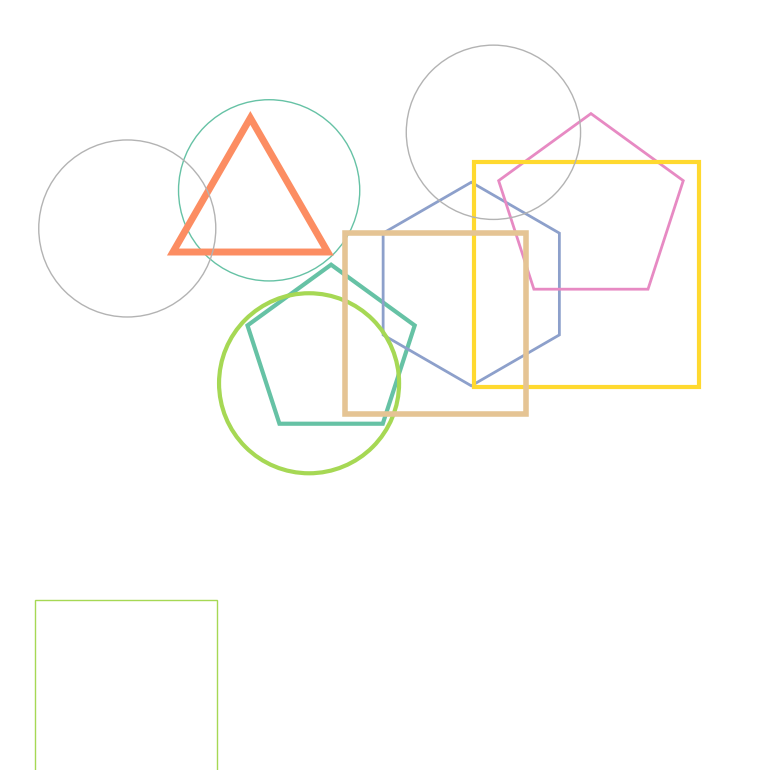[{"shape": "circle", "thickness": 0.5, "radius": 0.59, "center": [0.35, 0.753]}, {"shape": "pentagon", "thickness": 1.5, "radius": 0.57, "center": [0.43, 0.542]}, {"shape": "triangle", "thickness": 2.5, "radius": 0.58, "center": [0.325, 0.731]}, {"shape": "hexagon", "thickness": 1, "radius": 0.66, "center": [0.612, 0.631]}, {"shape": "pentagon", "thickness": 1, "radius": 0.63, "center": [0.767, 0.726]}, {"shape": "circle", "thickness": 1.5, "radius": 0.58, "center": [0.401, 0.502]}, {"shape": "square", "thickness": 0.5, "radius": 0.59, "center": [0.163, 0.103]}, {"shape": "square", "thickness": 1.5, "radius": 0.73, "center": [0.761, 0.643]}, {"shape": "square", "thickness": 2, "radius": 0.59, "center": [0.566, 0.58]}, {"shape": "circle", "thickness": 0.5, "radius": 0.57, "center": [0.641, 0.828]}, {"shape": "circle", "thickness": 0.5, "radius": 0.57, "center": [0.165, 0.703]}]